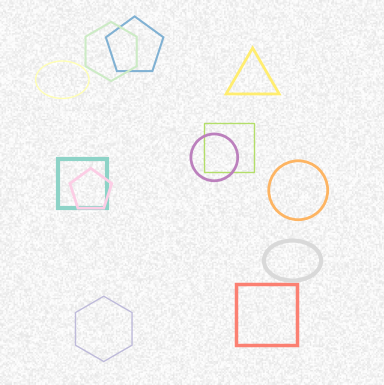[{"shape": "square", "thickness": 3, "radius": 0.32, "center": [0.214, 0.524]}, {"shape": "oval", "thickness": 1, "radius": 0.35, "center": [0.162, 0.793]}, {"shape": "hexagon", "thickness": 1, "radius": 0.42, "center": [0.27, 0.146]}, {"shape": "square", "thickness": 2.5, "radius": 0.4, "center": [0.691, 0.183]}, {"shape": "pentagon", "thickness": 1.5, "radius": 0.39, "center": [0.35, 0.879]}, {"shape": "circle", "thickness": 2, "radius": 0.38, "center": [0.775, 0.506]}, {"shape": "square", "thickness": 1, "radius": 0.32, "center": [0.594, 0.617]}, {"shape": "pentagon", "thickness": 2, "radius": 0.29, "center": [0.236, 0.506]}, {"shape": "oval", "thickness": 3, "radius": 0.37, "center": [0.76, 0.323]}, {"shape": "circle", "thickness": 2, "radius": 0.3, "center": [0.557, 0.591]}, {"shape": "hexagon", "thickness": 1.5, "radius": 0.38, "center": [0.289, 0.866]}, {"shape": "triangle", "thickness": 2, "radius": 0.4, "center": [0.656, 0.796]}]